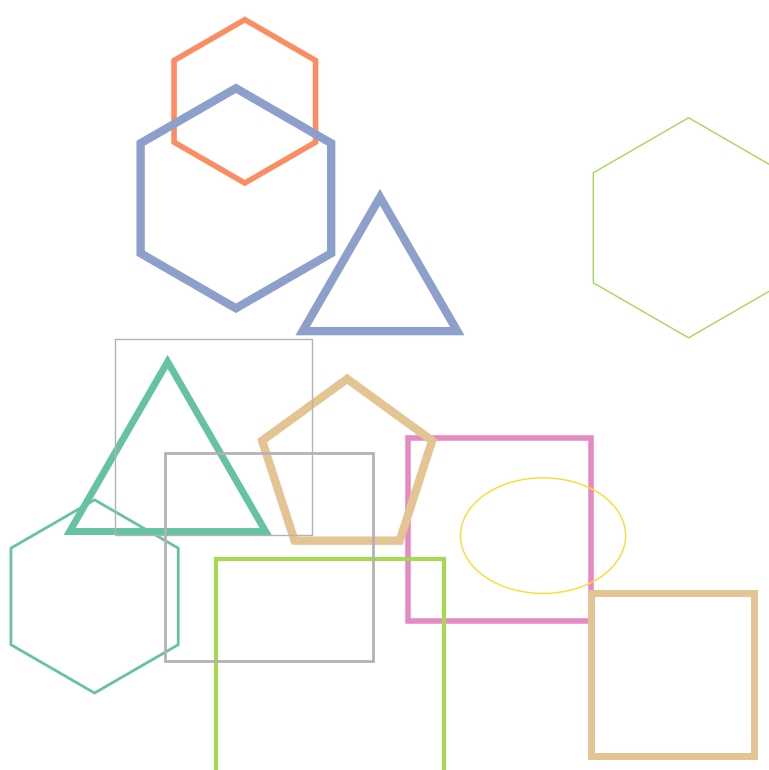[{"shape": "triangle", "thickness": 2.5, "radius": 0.73, "center": [0.218, 0.383]}, {"shape": "hexagon", "thickness": 1, "radius": 0.63, "center": [0.123, 0.225]}, {"shape": "hexagon", "thickness": 2, "radius": 0.53, "center": [0.318, 0.868]}, {"shape": "triangle", "thickness": 3, "radius": 0.58, "center": [0.493, 0.628]}, {"shape": "hexagon", "thickness": 3, "radius": 0.71, "center": [0.306, 0.743]}, {"shape": "square", "thickness": 2, "radius": 0.59, "center": [0.648, 0.312]}, {"shape": "square", "thickness": 1.5, "radius": 0.74, "center": [0.429, 0.127]}, {"shape": "hexagon", "thickness": 0.5, "radius": 0.71, "center": [0.894, 0.704]}, {"shape": "oval", "thickness": 0.5, "radius": 0.54, "center": [0.705, 0.304]}, {"shape": "square", "thickness": 2.5, "radius": 0.53, "center": [0.874, 0.124]}, {"shape": "pentagon", "thickness": 3, "radius": 0.58, "center": [0.451, 0.392]}, {"shape": "square", "thickness": 0.5, "radius": 0.64, "center": [0.277, 0.432]}, {"shape": "square", "thickness": 1, "radius": 0.68, "center": [0.349, 0.277]}]